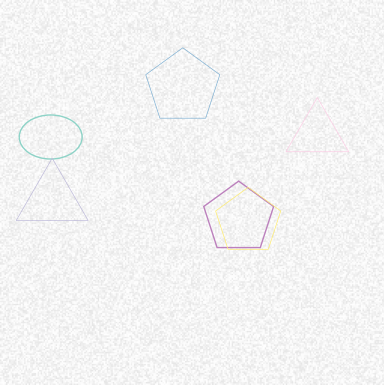[{"shape": "oval", "thickness": 1, "radius": 0.41, "center": [0.132, 0.644]}, {"shape": "triangle", "thickness": 0.5, "radius": 0.54, "center": [0.136, 0.481]}, {"shape": "pentagon", "thickness": 0.5, "radius": 0.51, "center": [0.475, 0.775]}, {"shape": "triangle", "thickness": 0.5, "radius": 0.47, "center": [0.824, 0.653]}, {"shape": "pentagon", "thickness": 1, "radius": 0.48, "center": [0.62, 0.434]}, {"shape": "pentagon", "thickness": 0.5, "radius": 0.44, "center": [0.645, 0.424]}]